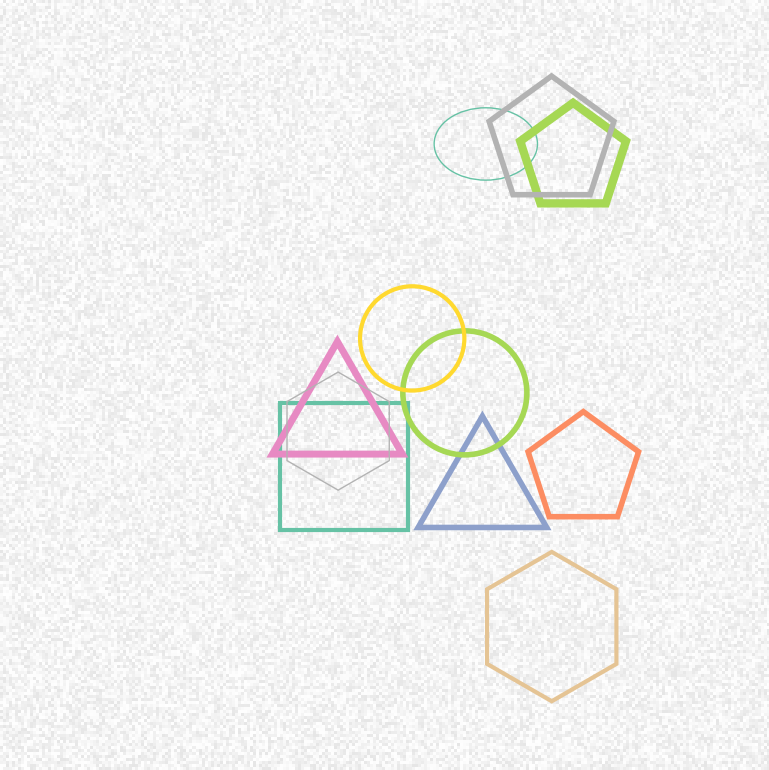[{"shape": "oval", "thickness": 0.5, "radius": 0.34, "center": [0.631, 0.813]}, {"shape": "square", "thickness": 1.5, "radius": 0.41, "center": [0.447, 0.394]}, {"shape": "pentagon", "thickness": 2, "radius": 0.38, "center": [0.758, 0.39]}, {"shape": "triangle", "thickness": 2, "radius": 0.48, "center": [0.626, 0.363]}, {"shape": "triangle", "thickness": 2.5, "radius": 0.49, "center": [0.438, 0.459]}, {"shape": "circle", "thickness": 2, "radius": 0.4, "center": [0.604, 0.49]}, {"shape": "pentagon", "thickness": 3, "radius": 0.36, "center": [0.744, 0.794]}, {"shape": "circle", "thickness": 1.5, "radius": 0.34, "center": [0.535, 0.56]}, {"shape": "hexagon", "thickness": 1.5, "radius": 0.48, "center": [0.717, 0.186]}, {"shape": "hexagon", "thickness": 0.5, "radius": 0.38, "center": [0.439, 0.44]}, {"shape": "pentagon", "thickness": 2, "radius": 0.43, "center": [0.716, 0.816]}]